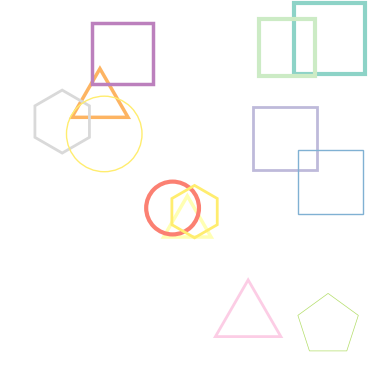[{"shape": "square", "thickness": 3, "radius": 0.46, "center": [0.855, 0.9]}, {"shape": "triangle", "thickness": 2.5, "radius": 0.36, "center": [0.487, 0.42]}, {"shape": "square", "thickness": 2, "radius": 0.41, "center": [0.74, 0.641]}, {"shape": "circle", "thickness": 3, "radius": 0.34, "center": [0.448, 0.46]}, {"shape": "square", "thickness": 1, "radius": 0.42, "center": [0.858, 0.528]}, {"shape": "triangle", "thickness": 2.5, "radius": 0.42, "center": [0.26, 0.737]}, {"shape": "pentagon", "thickness": 0.5, "radius": 0.41, "center": [0.852, 0.155]}, {"shape": "triangle", "thickness": 2, "radius": 0.49, "center": [0.645, 0.175]}, {"shape": "hexagon", "thickness": 2, "radius": 0.41, "center": [0.161, 0.684]}, {"shape": "square", "thickness": 2.5, "radius": 0.39, "center": [0.319, 0.861]}, {"shape": "square", "thickness": 3, "radius": 0.37, "center": [0.745, 0.876]}, {"shape": "hexagon", "thickness": 2, "radius": 0.34, "center": [0.505, 0.45]}, {"shape": "circle", "thickness": 1, "radius": 0.49, "center": [0.271, 0.652]}]